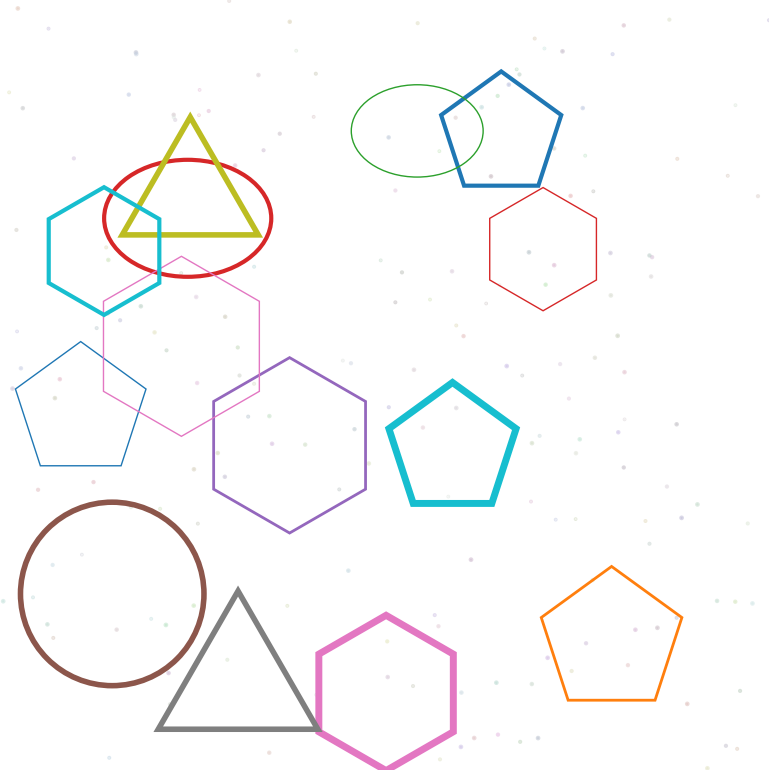[{"shape": "pentagon", "thickness": 0.5, "radius": 0.45, "center": [0.105, 0.467]}, {"shape": "pentagon", "thickness": 1.5, "radius": 0.41, "center": [0.651, 0.825]}, {"shape": "pentagon", "thickness": 1, "radius": 0.48, "center": [0.794, 0.168]}, {"shape": "oval", "thickness": 0.5, "radius": 0.43, "center": [0.542, 0.83]}, {"shape": "oval", "thickness": 1.5, "radius": 0.54, "center": [0.244, 0.716]}, {"shape": "hexagon", "thickness": 0.5, "radius": 0.4, "center": [0.705, 0.676]}, {"shape": "hexagon", "thickness": 1, "radius": 0.57, "center": [0.376, 0.422]}, {"shape": "circle", "thickness": 2, "radius": 0.6, "center": [0.146, 0.229]}, {"shape": "hexagon", "thickness": 2.5, "radius": 0.5, "center": [0.501, 0.1]}, {"shape": "hexagon", "thickness": 0.5, "radius": 0.58, "center": [0.236, 0.55]}, {"shape": "triangle", "thickness": 2, "radius": 0.6, "center": [0.309, 0.113]}, {"shape": "triangle", "thickness": 2, "radius": 0.51, "center": [0.247, 0.746]}, {"shape": "pentagon", "thickness": 2.5, "radius": 0.43, "center": [0.588, 0.416]}, {"shape": "hexagon", "thickness": 1.5, "radius": 0.41, "center": [0.135, 0.674]}]